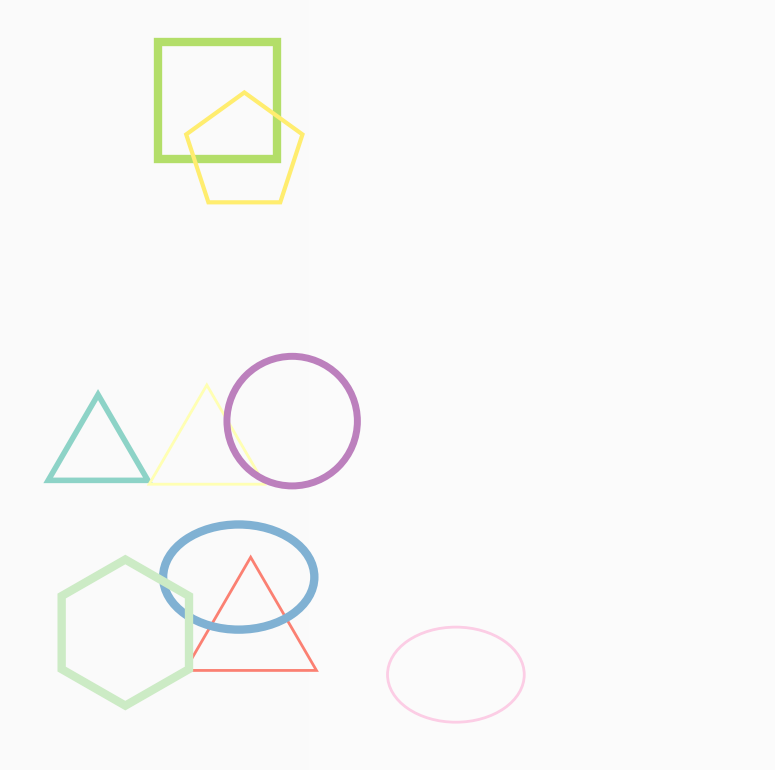[{"shape": "triangle", "thickness": 2, "radius": 0.37, "center": [0.126, 0.413]}, {"shape": "triangle", "thickness": 1, "radius": 0.43, "center": [0.267, 0.414]}, {"shape": "triangle", "thickness": 1, "radius": 0.49, "center": [0.323, 0.178]}, {"shape": "oval", "thickness": 3, "radius": 0.49, "center": [0.308, 0.251]}, {"shape": "square", "thickness": 3, "radius": 0.38, "center": [0.281, 0.869]}, {"shape": "oval", "thickness": 1, "radius": 0.44, "center": [0.588, 0.124]}, {"shape": "circle", "thickness": 2.5, "radius": 0.42, "center": [0.377, 0.453]}, {"shape": "hexagon", "thickness": 3, "radius": 0.47, "center": [0.162, 0.178]}, {"shape": "pentagon", "thickness": 1.5, "radius": 0.39, "center": [0.315, 0.801]}]